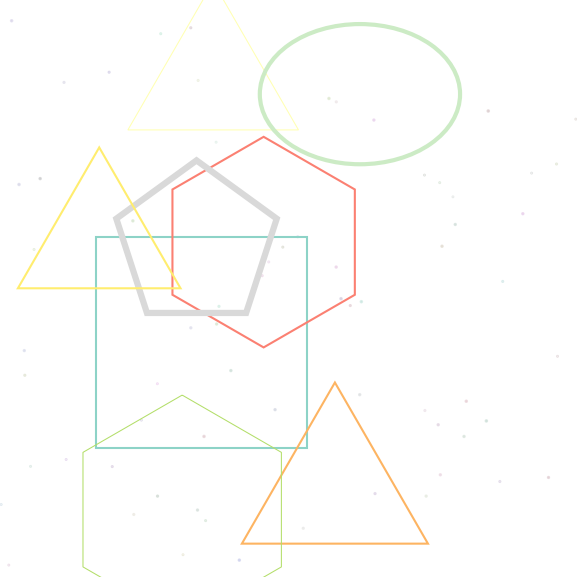[{"shape": "square", "thickness": 1, "radius": 0.92, "center": [0.349, 0.406]}, {"shape": "triangle", "thickness": 0.5, "radius": 0.85, "center": [0.369, 0.859]}, {"shape": "hexagon", "thickness": 1, "radius": 0.91, "center": [0.457, 0.58]}, {"shape": "triangle", "thickness": 1, "radius": 0.93, "center": [0.58, 0.151]}, {"shape": "hexagon", "thickness": 0.5, "radius": 0.99, "center": [0.315, 0.117]}, {"shape": "pentagon", "thickness": 3, "radius": 0.73, "center": [0.34, 0.575]}, {"shape": "oval", "thickness": 2, "radius": 0.87, "center": [0.623, 0.836]}, {"shape": "triangle", "thickness": 1, "radius": 0.81, "center": [0.172, 0.581]}]